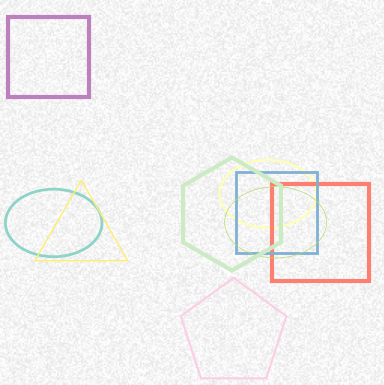[{"shape": "oval", "thickness": 2, "radius": 0.63, "center": [0.139, 0.421]}, {"shape": "oval", "thickness": 1.5, "radius": 0.63, "center": [0.696, 0.497]}, {"shape": "square", "thickness": 3, "radius": 0.63, "center": [0.833, 0.395]}, {"shape": "square", "thickness": 2, "radius": 0.52, "center": [0.718, 0.448]}, {"shape": "oval", "thickness": 0.5, "radius": 0.66, "center": [0.716, 0.423]}, {"shape": "pentagon", "thickness": 1.5, "radius": 0.72, "center": [0.607, 0.134]}, {"shape": "square", "thickness": 3, "radius": 0.52, "center": [0.126, 0.851]}, {"shape": "hexagon", "thickness": 3, "radius": 0.73, "center": [0.603, 0.444]}, {"shape": "triangle", "thickness": 1, "radius": 0.7, "center": [0.211, 0.393]}]